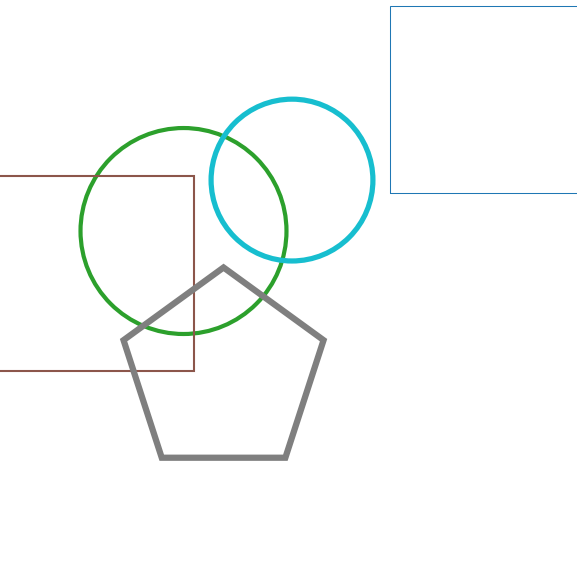[{"shape": "square", "thickness": 0.5, "radius": 0.81, "center": [0.839, 0.827]}, {"shape": "circle", "thickness": 2, "radius": 0.89, "center": [0.318, 0.599]}, {"shape": "square", "thickness": 1, "radius": 0.85, "center": [0.166, 0.526]}, {"shape": "pentagon", "thickness": 3, "radius": 0.91, "center": [0.387, 0.354]}, {"shape": "circle", "thickness": 2.5, "radius": 0.7, "center": [0.506, 0.687]}]